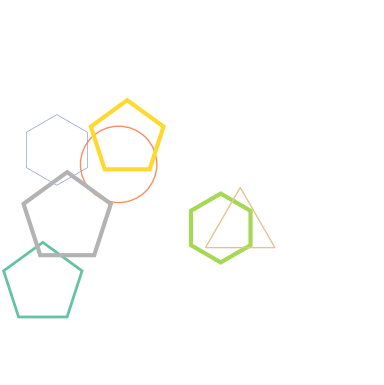[{"shape": "pentagon", "thickness": 2, "radius": 0.54, "center": [0.111, 0.263]}, {"shape": "circle", "thickness": 1, "radius": 0.5, "center": [0.308, 0.573]}, {"shape": "hexagon", "thickness": 0.5, "radius": 0.46, "center": [0.148, 0.611]}, {"shape": "hexagon", "thickness": 3, "radius": 0.45, "center": [0.573, 0.408]}, {"shape": "pentagon", "thickness": 3, "radius": 0.5, "center": [0.33, 0.64]}, {"shape": "triangle", "thickness": 1, "radius": 0.52, "center": [0.624, 0.409]}, {"shape": "pentagon", "thickness": 3, "radius": 0.6, "center": [0.175, 0.434]}]